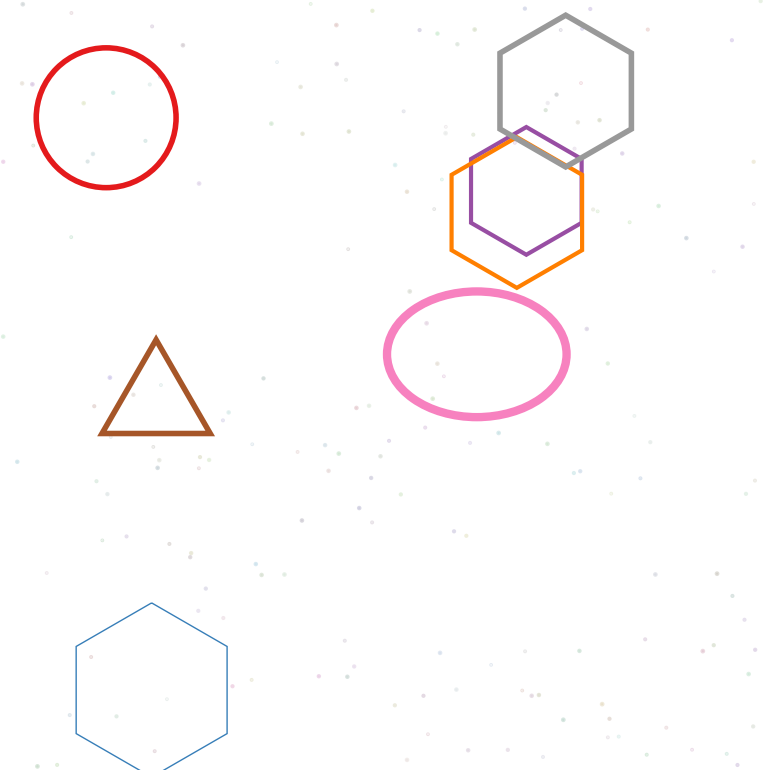[{"shape": "circle", "thickness": 2, "radius": 0.45, "center": [0.138, 0.847]}, {"shape": "hexagon", "thickness": 0.5, "radius": 0.57, "center": [0.197, 0.104]}, {"shape": "hexagon", "thickness": 1.5, "radius": 0.41, "center": [0.684, 0.752]}, {"shape": "hexagon", "thickness": 1.5, "radius": 0.49, "center": [0.671, 0.724]}, {"shape": "triangle", "thickness": 2, "radius": 0.41, "center": [0.203, 0.478]}, {"shape": "oval", "thickness": 3, "radius": 0.58, "center": [0.619, 0.54]}, {"shape": "hexagon", "thickness": 2, "radius": 0.49, "center": [0.735, 0.882]}]